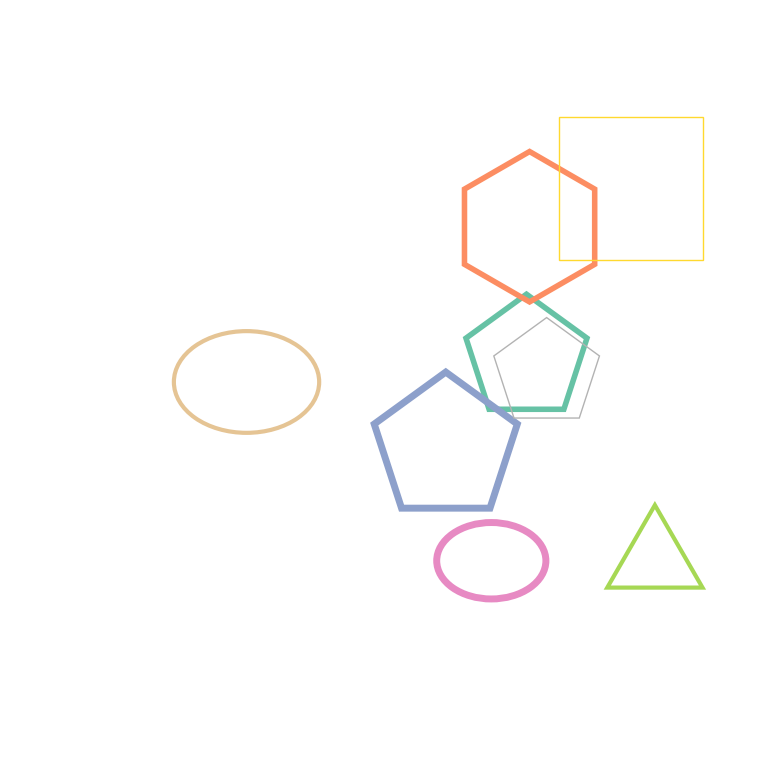[{"shape": "pentagon", "thickness": 2, "radius": 0.41, "center": [0.684, 0.535]}, {"shape": "hexagon", "thickness": 2, "radius": 0.49, "center": [0.688, 0.706]}, {"shape": "pentagon", "thickness": 2.5, "radius": 0.49, "center": [0.579, 0.419]}, {"shape": "oval", "thickness": 2.5, "radius": 0.35, "center": [0.638, 0.272]}, {"shape": "triangle", "thickness": 1.5, "radius": 0.36, "center": [0.85, 0.273]}, {"shape": "square", "thickness": 0.5, "radius": 0.47, "center": [0.819, 0.755]}, {"shape": "oval", "thickness": 1.5, "radius": 0.47, "center": [0.32, 0.504]}, {"shape": "pentagon", "thickness": 0.5, "radius": 0.36, "center": [0.71, 0.515]}]